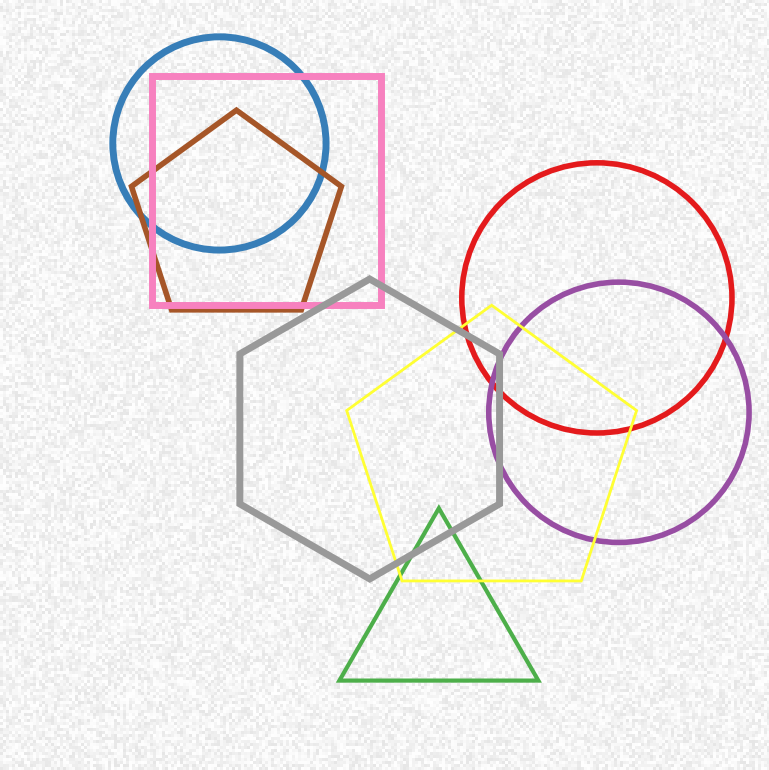[{"shape": "circle", "thickness": 2, "radius": 0.88, "center": [0.775, 0.613]}, {"shape": "circle", "thickness": 2.5, "radius": 0.69, "center": [0.285, 0.814]}, {"shape": "triangle", "thickness": 1.5, "radius": 0.75, "center": [0.57, 0.191]}, {"shape": "circle", "thickness": 2, "radius": 0.85, "center": [0.804, 0.465]}, {"shape": "pentagon", "thickness": 1, "radius": 0.99, "center": [0.638, 0.406]}, {"shape": "pentagon", "thickness": 2, "radius": 0.72, "center": [0.307, 0.714]}, {"shape": "square", "thickness": 2.5, "radius": 0.74, "center": [0.346, 0.753]}, {"shape": "hexagon", "thickness": 2.5, "radius": 0.97, "center": [0.48, 0.443]}]